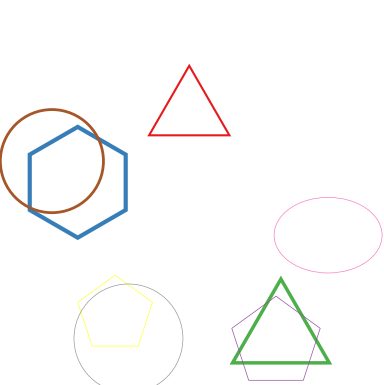[{"shape": "triangle", "thickness": 1.5, "radius": 0.6, "center": [0.492, 0.709]}, {"shape": "hexagon", "thickness": 3, "radius": 0.72, "center": [0.202, 0.527]}, {"shape": "triangle", "thickness": 2.5, "radius": 0.73, "center": [0.73, 0.13]}, {"shape": "pentagon", "thickness": 0.5, "radius": 0.6, "center": [0.717, 0.11]}, {"shape": "pentagon", "thickness": 0.5, "radius": 0.51, "center": [0.299, 0.183]}, {"shape": "circle", "thickness": 2, "radius": 0.67, "center": [0.135, 0.582]}, {"shape": "oval", "thickness": 0.5, "radius": 0.7, "center": [0.852, 0.389]}, {"shape": "circle", "thickness": 0.5, "radius": 0.71, "center": [0.334, 0.121]}]